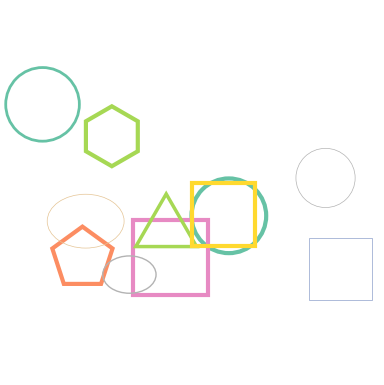[{"shape": "circle", "thickness": 2, "radius": 0.48, "center": [0.11, 0.729]}, {"shape": "circle", "thickness": 3, "radius": 0.49, "center": [0.594, 0.44]}, {"shape": "pentagon", "thickness": 3, "radius": 0.41, "center": [0.214, 0.329]}, {"shape": "square", "thickness": 0.5, "radius": 0.41, "center": [0.885, 0.301]}, {"shape": "square", "thickness": 3, "radius": 0.49, "center": [0.443, 0.332]}, {"shape": "triangle", "thickness": 2.5, "radius": 0.46, "center": [0.432, 0.405]}, {"shape": "hexagon", "thickness": 3, "radius": 0.39, "center": [0.291, 0.646]}, {"shape": "square", "thickness": 3, "radius": 0.41, "center": [0.58, 0.442]}, {"shape": "oval", "thickness": 0.5, "radius": 0.5, "center": [0.222, 0.426]}, {"shape": "circle", "thickness": 0.5, "radius": 0.38, "center": [0.846, 0.538]}, {"shape": "oval", "thickness": 1, "radius": 0.35, "center": [0.336, 0.287]}]